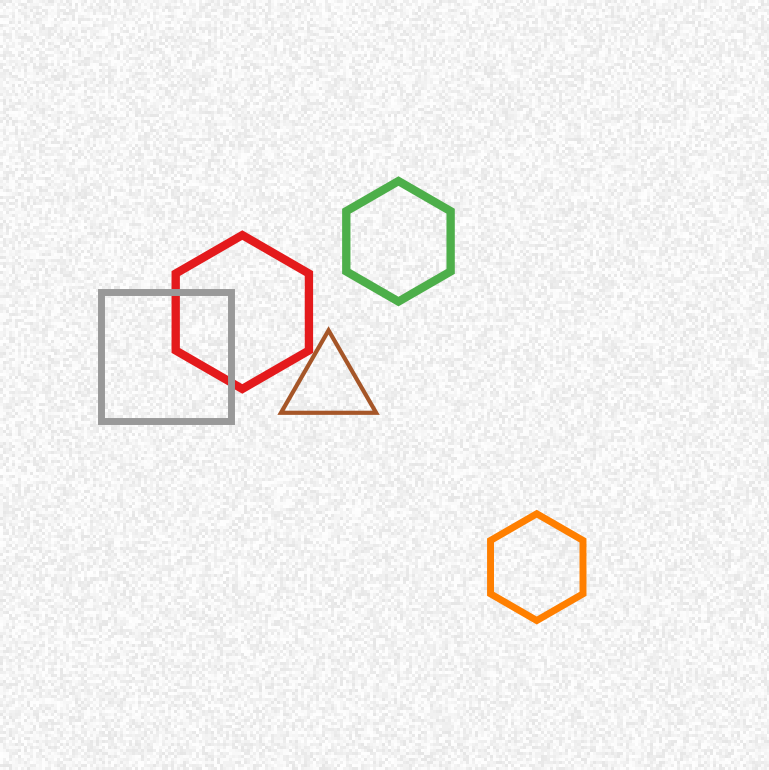[{"shape": "hexagon", "thickness": 3, "radius": 0.5, "center": [0.315, 0.595]}, {"shape": "hexagon", "thickness": 3, "radius": 0.39, "center": [0.517, 0.687]}, {"shape": "hexagon", "thickness": 2.5, "radius": 0.35, "center": [0.697, 0.263]}, {"shape": "triangle", "thickness": 1.5, "radius": 0.36, "center": [0.427, 0.5]}, {"shape": "square", "thickness": 2.5, "radius": 0.42, "center": [0.216, 0.537]}]